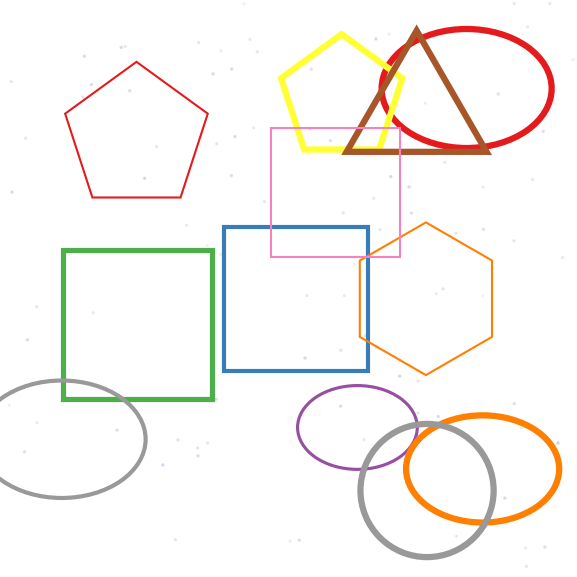[{"shape": "oval", "thickness": 3, "radius": 0.74, "center": [0.808, 0.846]}, {"shape": "pentagon", "thickness": 1, "radius": 0.65, "center": [0.236, 0.762]}, {"shape": "square", "thickness": 2, "radius": 0.62, "center": [0.512, 0.482]}, {"shape": "square", "thickness": 2.5, "radius": 0.64, "center": [0.239, 0.437]}, {"shape": "oval", "thickness": 1.5, "radius": 0.52, "center": [0.619, 0.259]}, {"shape": "hexagon", "thickness": 1, "radius": 0.66, "center": [0.738, 0.482]}, {"shape": "oval", "thickness": 3, "radius": 0.66, "center": [0.836, 0.187]}, {"shape": "pentagon", "thickness": 3, "radius": 0.55, "center": [0.592, 0.829]}, {"shape": "triangle", "thickness": 3, "radius": 0.7, "center": [0.721, 0.806]}, {"shape": "square", "thickness": 1, "radius": 0.56, "center": [0.581, 0.666]}, {"shape": "oval", "thickness": 2, "radius": 0.73, "center": [0.107, 0.239]}, {"shape": "circle", "thickness": 3, "radius": 0.58, "center": [0.739, 0.15]}]